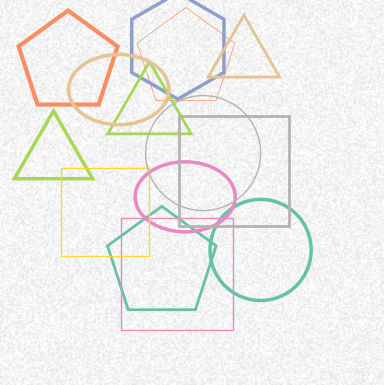[{"shape": "circle", "thickness": 2.5, "radius": 0.66, "center": [0.677, 0.351]}, {"shape": "pentagon", "thickness": 2, "radius": 0.74, "center": [0.42, 0.316]}, {"shape": "pentagon", "thickness": 3, "radius": 0.68, "center": [0.177, 0.838]}, {"shape": "pentagon", "thickness": 0.5, "radius": 0.67, "center": [0.483, 0.847]}, {"shape": "hexagon", "thickness": 2.5, "radius": 0.69, "center": [0.462, 0.881]}, {"shape": "oval", "thickness": 2.5, "radius": 0.65, "center": [0.481, 0.489]}, {"shape": "square", "thickness": 1, "radius": 0.72, "center": [0.46, 0.288]}, {"shape": "triangle", "thickness": 2.5, "radius": 0.59, "center": [0.139, 0.595]}, {"shape": "triangle", "thickness": 2, "radius": 0.62, "center": [0.388, 0.715]}, {"shape": "square", "thickness": 1, "radius": 0.57, "center": [0.273, 0.45]}, {"shape": "oval", "thickness": 2.5, "radius": 0.65, "center": [0.308, 0.767]}, {"shape": "triangle", "thickness": 2, "radius": 0.54, "center": [0.634, 0.853]}, {"shape": "square", "thickness": 2, "radius": 0.72, "center": [0.607, 0.556]}, {"shape": "circle", "thickness": 1, "radius": 0.75, "center": [0.528, 0.602]}]